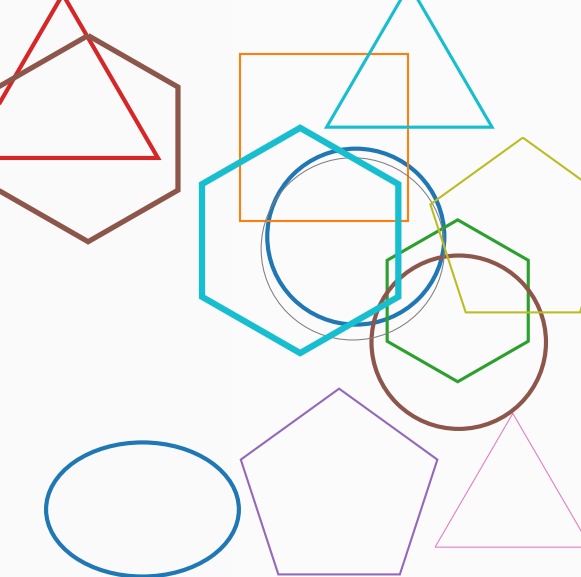[{"shape": "oval", "thickness": 2, "radius": 0.83, "center": [0.245, 0.117]}, {"shape": "circle", "thickness": 2, "radius": 0.76, "center": [0.612, 0.589]}, {"shape": "square", "thickness": 1, "radius": 0.72, "center": [0.558, 0.761]}, {"shape": "hexagon", "thickness": 1.5, "radius": 0.7, "center": [0.787, 0.478]}, {"shape": "triangle", "thickness": 2, "radius": 0.94, "center": [0.108, 0.82]}, {"shape": "pentagon", "thickness": 1, "radius": 0.89, "center": [0.583, 0.148]}, {"shape": "circle", "thickness": 2, "radius": 0.75, "center": [0.789, 0.407]}, {"shape": "hexagon", "thickness": 2.5, "radius": 0.89, "center": [0.152, 0.759]}, {"shape": "triangle", "thickness": 0.5, "radius": 0.77, "center": [0.882, 0.129]}, {"shape": "circle", "thickness": 0.5, "radius": 0.79, "center": [0.607, 0.568]}, {"shape": "pentagon", "thickness": 1, "radius": 0.84, "center": [0.9, 0.594]}, {"shape": "triangle", "thickness": 1.5, "radius": 0.82, "center": [0.704, 0.861]}, {"shape": "hexagon", "thickness": 3, "radius": 0.98, "center": [0.516, 0.583]}]